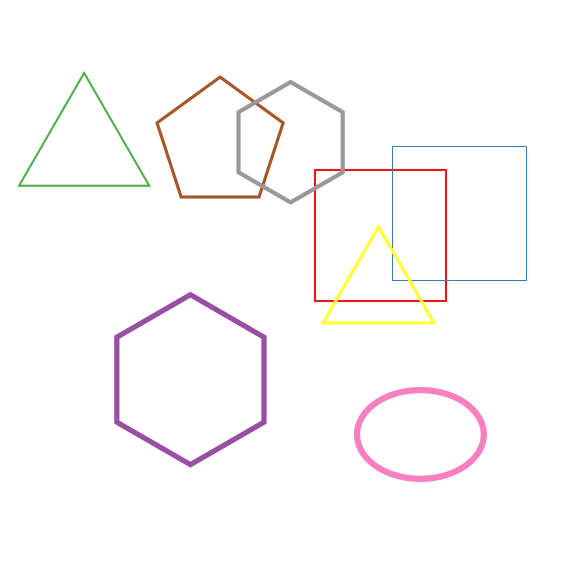[{"shape": "square", "thickness": 1, "radius": 0.57, "center": [0.659, 0.591]}, {"shape": "square", "thickness": 0.5, "radius": 0.58, "center": [0.796, 0.631]}, {"shape": "triangle", "thickness": 1, "radius": 0.65, "center": [0.146, 0.743]}, {"shape": "hexagon", "thickness": 2.5, "radius": 0.74, "center": [0.33, 0.342]}, {"shape": "triangle", "thickness": 1.5, "radius": 0.55, "center": [0.656, 0.496]}, {"shape": "pentagon", "thickness": 1.5, "radius": 0.57, "center": [0.381, 0.751]}, {"shape": "oval", "thickness": 3, "radius": 0.55, "center": [0.728, 0.247]}, {"shape": "hexagon", "thickness": 2, "radius": 0.52, "center": [0.503, 0.753]}]